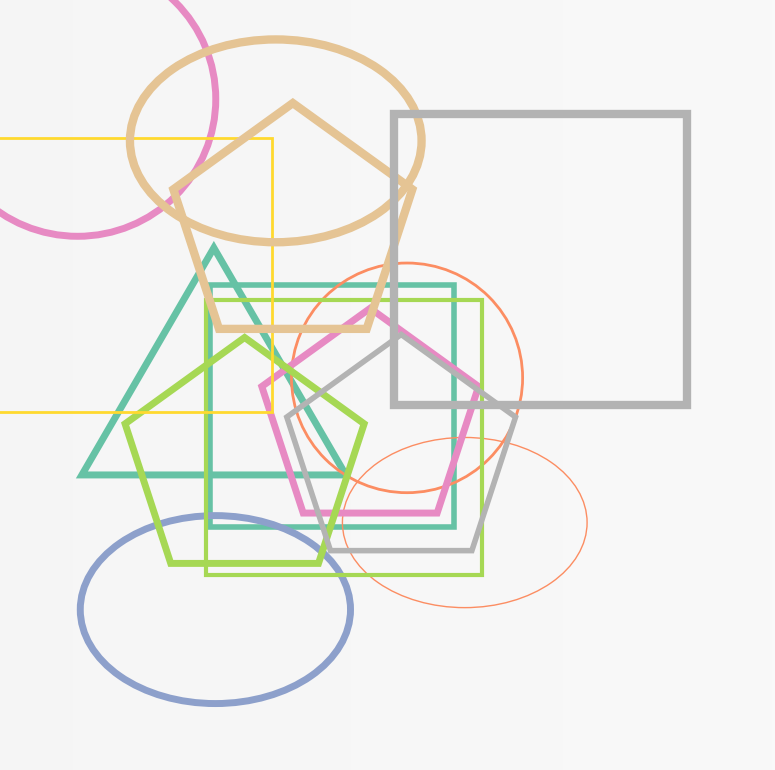[{"shape": "square", "thickness": 2, "radius": 0.79, "center": [0.428, 0.473]}, {"shape": "triangle", "thickness": 2.5, "radius": 0.98, "center": [0.276, 0.482]}, {"shape": "circle", "thickness": 1, "radius": 0.75, "center": [0.525, 0.509]}, {"shape": "oval", "thickness": 0.5, "radius": 0.79, "center": [0.6, 0.321]}, {"shape": "oval", "thickness": 2.5, "radius": 0.87, "center": [0.278, 0.208]}, {"shape": "pentagon", "thickness": 2.5, "radius": 0.74, "center": [0.478, 0.453]}, {"shape": "circle", "thickness": 2.5, "radius": 0.89, "center": [0.1, 0.871]}, {"shape": "square", "thickness": 1.5, "radius": 0.89, "center": [0.444, 0.432]}, {"shape": "pentagon", "thickness": 2.5, "radius": 0.81, "center": [0.316, 0.4]}, {"shape": "square", "thickness": 1, "radius": 0.89, "center": [0.173, 0.643]}, {"shape": "pentagon", "thickness": 3, "radius": 0.81, "center": [0.378, 0.704]}, {"shape": "oval", "thickness": 3, "radius": 0.94, "center": [0.356, 0.817]}, {"shape": "square", "thickness": 3, "radius": 0.95, "center": [0.697, 0.663]}, {"shape": "pentagon", "thickness": 2, "radius": 0.78, "center": [0.518, 0.41]}]